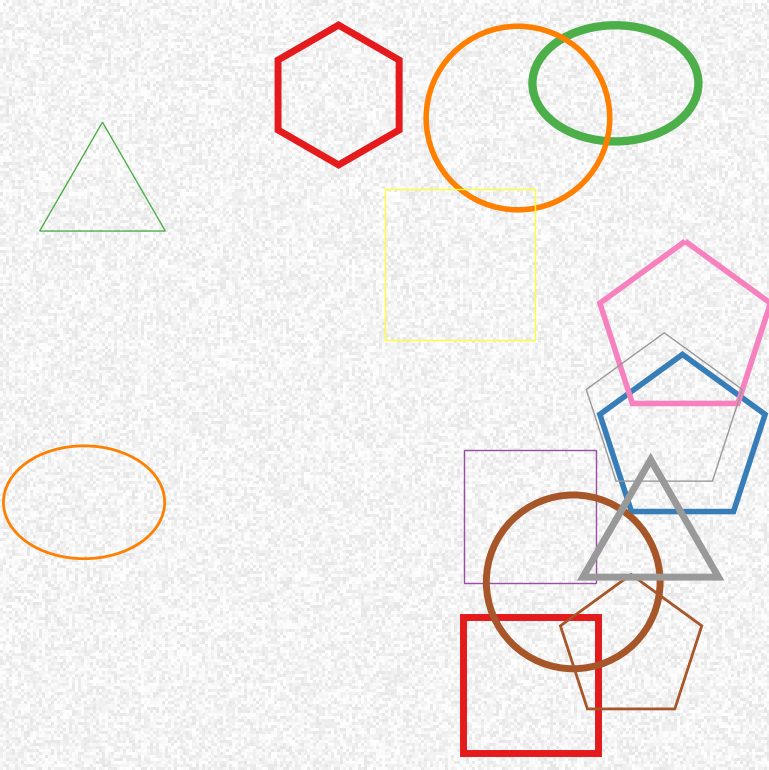[{"shape": "square", "thickness": 2.5, "radius": 0.44, "center": [0.689, 0.11]}, {"shape": "hexagon", "thickness": 2.5, "radius": 0.45, "center": [0.44, 0.877]}, {"shape": "pentagon", "thickness": 2, "radius": 0.56, "center": [0.886, 0.427]}, {"shape": "triangle", "thickness": 0.5, "radius": 0.47, "center": [0.133, 0.747]}, {"shape": "oval", "thickness": 3, "radius": 0.54, "center": [0.799, 0.892]}, {"shape": "square", "thickness": 0.5, "radius": 0.43, "center": [0.688, 0.329]}, {"shape": "oval", "thickness": 1, "radius": 0.52, "center": [0.109, 0.348]}, {"shape": "circle", "thickness": 2, "radius": 0.6, "center": [0.673, 0.847]}, {"shape": "square", "thickness": 0.5, "radius": 0.49, "center": [0.598, 0.657]}, {"shape": "pentagon", "thickness": 1, "radius": 0.48, "center": [0.82, 0.157]}, {"shape": "circle", "thickness": 2.5, "radius": 0.56, "center": [0.744, 0.244]}, {"shape": "pentagon", "thickness": 2, "radius": 0.58, "center": [0.89, 0.57]}, {"shape": "pentagon", "thickness": 0.5, "radius": 0.53, "center": [0.863, 0.461]}, {"shape": "triangle", "thickness": 2.5, "radius": 0.51, "center": [0.845, 0.301]}]